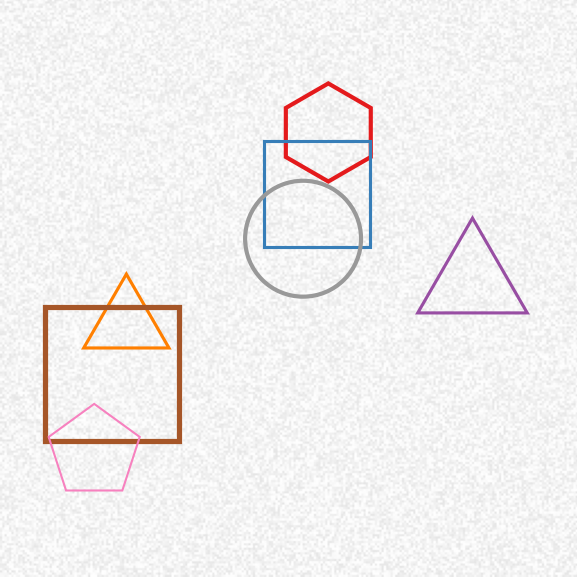[{"shape": "hexagon", "thickness": 2, "radius": 0.42, "center": [0.568, 0.77]}, {"shape": "square", "thickness": 1.5, "radius": 0.46, "center": [0.549, 0.663]}, {"shape": "triangle", "thickness": 1.5, "radius": 0.55, "center": [0.818, 0.512]}, {"shape": "triangle", "thickness": 1.5, "radius": 0.43, "center": [0.219, 0.439]}, {"shape": "square", "thickness": 2.5, "radius": 0.58, "center": [0.194, 0.352]}, {"shape": "pentagon", "thickness": 1, "radius": 0.41, "center": [0.163, 0.217]}, {"shape": "circle", "thickness": 2, "radius": 0.5, "center": [0.525, 0.586]}]